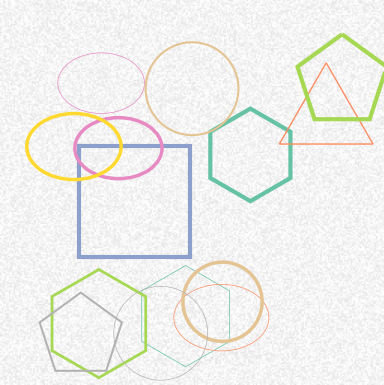[{"shape": "hexagon", "thickness": 3, "radius": 0.6, "center": [0.65, 0.598]}, {"shape": "hexagon", "thickness": 0.5, "radius": 0.66, "center": [0.482, 0.179]}, {"shape": "triangle", "thickness": 1, "radius": 0.7, "center": [0.847, 0.696]}, {"shape": "oval", "thickness": 0.5, "radius": 0.62, "center": [0.575, 0.175]}, {"shape": "square", "thickness": 3, "radius": 0.72, "center": [0.349, 0.477]}, {"shape": "oval", "thickness": 0.5, "radius": 0.56, "center": [0.263, 0.784]}, {"shape": "oval", "thickness": 2.5, "radius": 0.57, "center": [0.308, 0.615]}, {"shape": "hexagon", "thickness": 2, "radius": 0.7, "center": [0.257, 0.16]}, {"shape": "pentagon", "thickness": 3, "radius": 0.61, "center": [0.889, 0.789]}, {"shape": "oval", "thickness": 2.5, "radius": 0.61, "center": [0.192, 0.619]}, {"shape": "circle", "thickness": 2.5, "radius": 0.51, "center": [0.578, 0.216]}, {"shape": "circle", "thickness": 1.5, "radius": 0.6, "center": [0.499, 0.77]}, {"shape": "circle", "thickness": 0.5, "radius": 0.61, "center": [0.417, 0.134]}, {"shape": "pentagon", "thickness": 1.5, "radius": 0.56, "center": [0.21, 0.128]}]